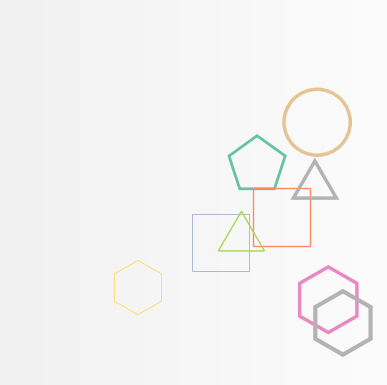[{"shape": "pentagon", "thickness": 2, "radius": 0.38, "center": [0.663, 0.571]}, {"shape": "square", "thickness": 1, "radius": 0.37, "center": [0.726, 0.436]}, {"shape": "square", "thickness": 0.5, "radius": 0.37, "center": [0.568, 0.369]}, {"shape": "hexagon", "thickness": 2.5, "radius": 0.43, "center": [0.847, 0.222]}, {"shape": "triangle", "thickness": 1, "radius": 0.34, "center": [0.623, 0.382]}, {"shape": "hexagon", "thickness": 0.5, "radius": 0.35, "center": [0.356, 0.253]}, {"shape": "circle", "thickness": 2.5, "radius": 0.43, "center": [0.818, 0.682]}, {"shape": "hexagon", "thickness": 3, "radius": 0.41, "center": [0.885, 0.161]}, {"shape": "triangle", "thickness": 2.5, "radius": 0.32, "center": [0.813, 0.518]}]